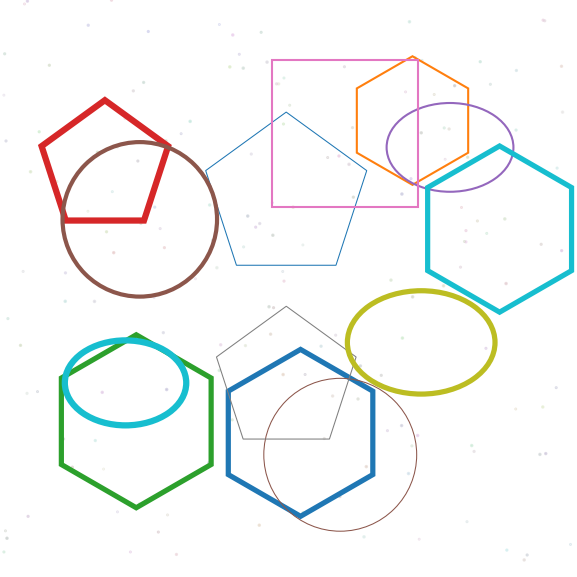[{"shape": "hexagon", "thickness": 2.5, "radius": 0.72, "center": [0.52, 0.25]}, {"shape": "pentagon", "thickness": 0.5, "radius": 0.73, "center": [0.496, 0.658]}, {"shape": "hexagon", "thickness": 1, "radius": 0.56, "center": [0.714, 0.79]}, {"shape": "hexagon", "thickness": 2.5, "radius": 0.75, "center": [0.236, 0.27]}, {"shape": "pentagon", "thickness": 3, "radius": 0.58, "center": [0.182, 0.71]}, {"shape": "oval", "thickness": 1, "radius": 0.55, "center": [0.779, 0.744]}, {"shape": "circle", "thickness": 0.5, "radius": 0.66, "center": [0.589, 0.212]}, {"shape": "circle", "thickness": 2, "radius": 0.67, "center": [0.242, 0.619]}, {"shape": "square", "thickness": 1, "radius": 0.63, "center": [0.597, 0.768]}, {"shape": "pentagon", "thickness": 0.5, "radius": 0.64, "center": [0.496, 0.342]}, {"shape": "oval", "thickness": 2.5, "radius": 0.64, "center": [0.729, 0.406]}, {"shape": "hexagon", "thickness": 2.5, "radius": 0.72, "center": [0.865, 0.602]}, {"shape": "oval", "thickness": 3, "radius": 0.53, "center": [0.217, 0.336]}]